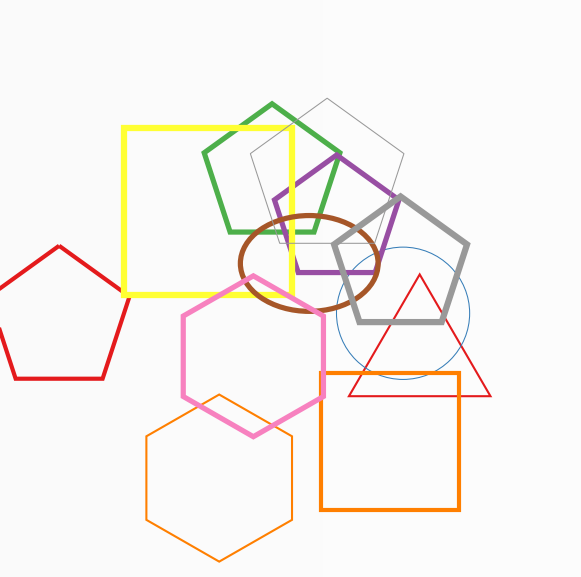[{"shape": "pentagon", "thickness": 2, "radius": 0.64, "center": [0.102, 0.446]}, {"shape": "triangle", "thickness": 1, "radius": 0.7, "center": [0.722, 0.383]}, {"shape": "circle", "thickness": 0.5, "radius": 0.57, "center": [0.693, 0.457]}, {"shape": "pentagon", "thickness": 2.5, "radius": 0.61, "center": [0.468, 0.697]}, {"shape": "pentagon", "thickness": 2.5, "radius": 0.56, "center": [0.579, 0.618]}, {"shape": "hexagon", "thickness": 1, "radius": 0.72, "center": [0.377, 0.171]}, {"shape": "square", "thickness": 2, "radius": 0.59, "center": [0.672, 0.235]}, {"shape": "square", "thickness": 3, "radius": 0.73, "center": [0.358, 0.633]}, {"shape": "oval", "thickness": 2.5, "radius": 0.59, "center": [0.532, 0.543]}, {"shape": "hexagon", "thickness": 2.5, "radius": 0.7, "center": [0.436, 0.382]}, {"shape": "pentagon", "thickness": 0.5, "radius": 0.69, "center": [0.563, 0.69]}, {"shape": "pentagon", "thickness": 3, "radius": 0.6, "center": [0.689, 0.539]}]